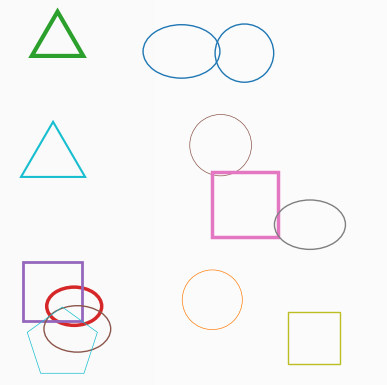[{"shape": "circle", "thickness": 1, "radius": 0.38, "center": [0.631, 0.862]}, {"shape": "oval", "thickness": 1, "radius": 0.5, "center": [0.468, 0.866]}, {"shape": "circle", "thickness": 0.5, "radius": 0.39, "center": [0.548, 0.221]}, {"shape": "triangle", "thickness": 3, "radius": 0.38, "center": [0.148, 0.893]}, {"shape": "oval", "thickness": 2.5, "radius": 0.35, "center": [0.192, 0.205]}, {"shape": "square", "thickness": 2, "radius": 0.38, "center": [0.136, 0.243]}, {"shape": "oval", "thickness": 1, "radius": 0.43, "center": [0.2, 0.146]}, {"shape": "circle", "thickness": 0.5, "radius": 0.4, "center": [0.569, 0.623]}, {"shape": "square", "thickness": 2.5, "radius": 0.42, "center": [0.632, 0.469]}, {"shape": "oval", "thickness": 1, "radius": 0.46, "center": [0.8, 0.416]}, {"shape": "square", "thickness": 1, "radius": 0.34, "center": [0.81, 0.121]}, {"shape": "triangle", "thickness": 1.5, "radius": 0.48, "center": [0.137, 0.588]}, {"shape": "pentagon", "thickness": 0.5, "radius": 0.48, "center": [0.161, 0.107]}]